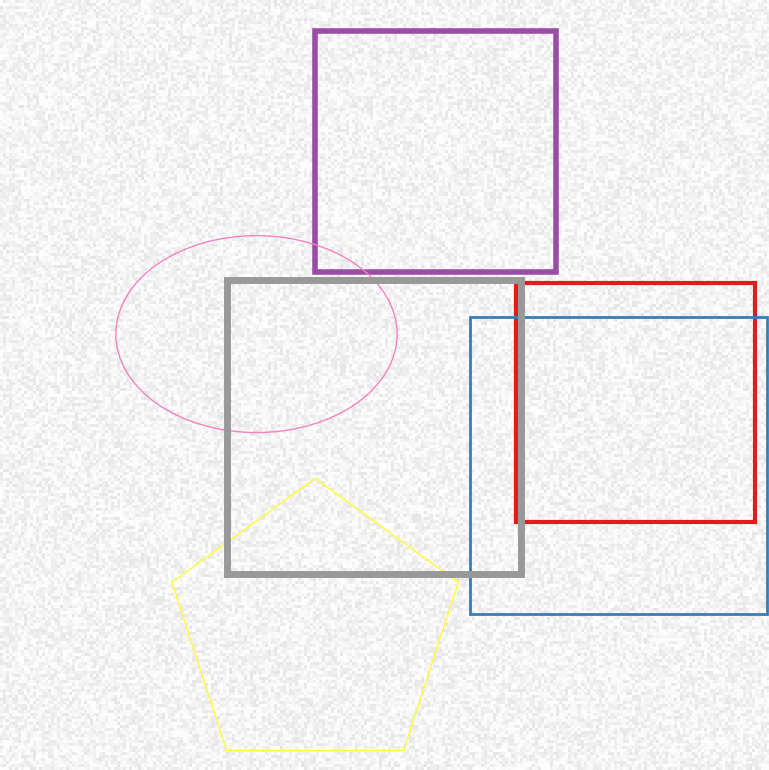[{"shape": "square", "thickness": 1.5, "radius": 0.78, "center": [0.825, 0.478]}, {"shape": "square", "thickness": 1, "radius": 0.97, "center": [0.804, 0.396]}, {"shape": "square", "thickness": 2, "radius": 0.78, "center": [0.566, 0.803]}, {"shape": "pentagon", "thickness": 0.5, "radius": 0.98, "center": [0.409, 0.183]}, {"shape": "oval", "thickness": 0.5, "radius": 0.91, "center": [0.333, 0.566]}, {"shape": "square", "thickness": 2.5, "radius": 0.95, "center": [0.486, 0.445]}]